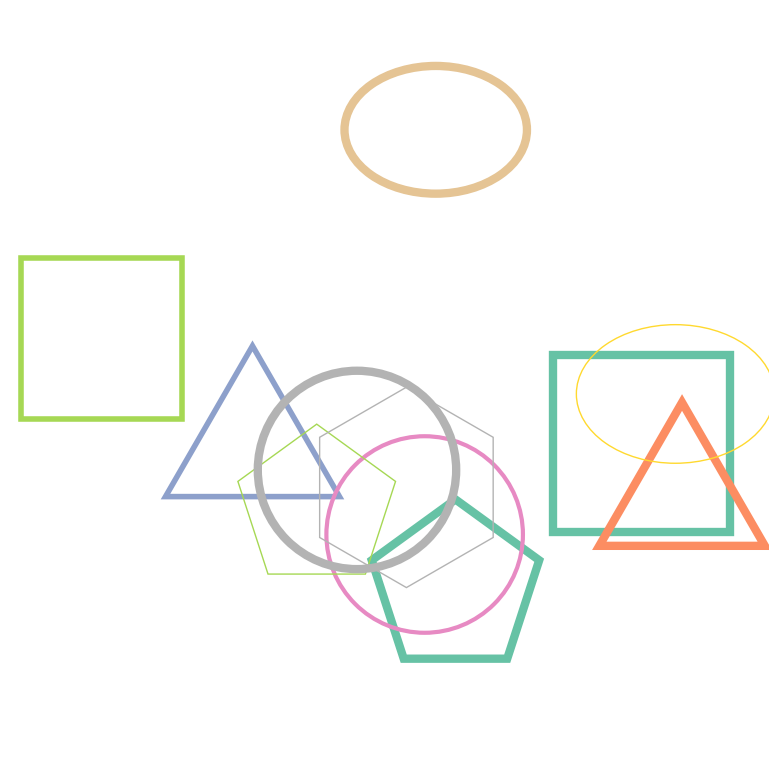[{"shape": "square", "thickness": 3, "radius": 0.57, "center": [0.833, 0.424]}, {"shape": "pentagon", "thickness": 3, "radius": 0.57, "center": [0.592, 0.237]}, {"shape": "triangle", "thickness": 3, "radius": 0.62, "center": [0.886, 0.353]}, {"shape": "triangle", "thickness": 2, "radius": 0.65, "center": [0.328, 0.42]}, {"shape": "circle", "thickness": 1.5, "radius": 0.64, "center": [0.552, 0.306]}, {"shape": "pentagon", "thickness": 0.5, "radius": 0.54, "center": [0.411, 0.342]}, {"shape": "square", "thickness": 2, "radius": 0.52, "center": [0.131, 0.56]}, {"shape": "oval", "thickness": 0.5, "radius": 0.64, "center": [0.877, 0.488]}, {"shape": "oval", "thickness": 3, "radius": 0.59, "center": [0.566, 0.831]}, {"shape": "hexagon", "thickness": 0.5, "radius": 0.65, "center": [0.528, 0.367]}, {"shape": "circle", "thickness": 3, "radius": 0.64, "center": [0.464, 0.39]}]